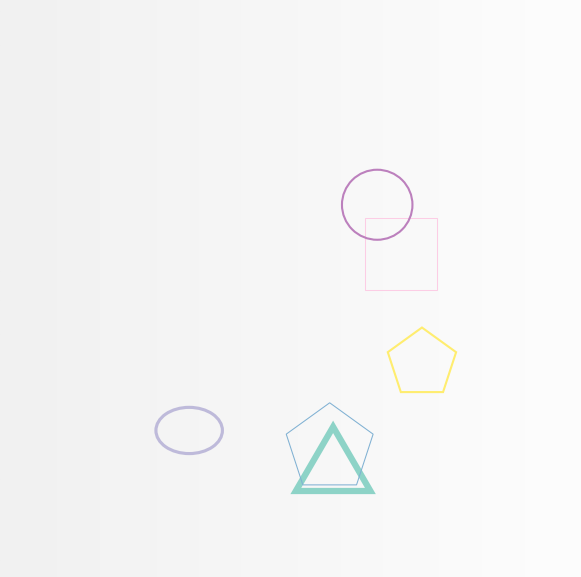[{"shape": "triangle", "thickness": 3, "radius": 0.37, "center": [0.573, 0.186]}, {"shape": "oval", "thickness": 1.5, "radius": 0.29, "center": [0.325, 0.254]}, {"shape": "pentagon", "thickness": 0.5, "radius": 0.39, "center": [0.567, 0.223]}, {"shape": "square", "thickness": 0.5, "radius": 0.31, "center": [0.689, 0.56]}, {"shape": "circle", "thickness": 1, "radius": 0.3, "center": [0.649, 0.645]}, {"shape": "pentagon", "thickness": 1, "radius": 0.31, "center": [0.726, 0.37]}]